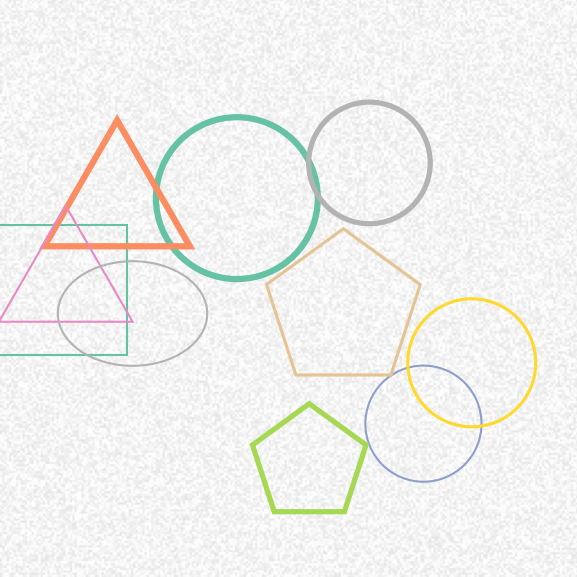[{"shape": "square", "thickness": 1, "radius": 0.56, "center": [0.108, 0.497]}, {"shape": "circle", "thickness": 3, "radius": 0.7, "center": [0.41, 0.656]}, {"shape": "triangle", "thickness": 3, "radius": 0.73, "center": [0.203, 0.645]}, {"shape": "circle", "thickness": 1, "radius": 0.5, "center": [0.733, 0.266]}, {"shape": "triangle", "thickness": 1, "radius": 0.67, "center": [0.114, 0.509]}, {"shape": "pentagon", "thickness": 2.5, "radius": 0.52, "center": [0.536, 0.197]}, {"shape": "circle", "thickness": 1.5, "radius": 0.55, "center": [0.817, 0.371]}, {"shape": "pentagon", "thickness": 1.5, "radius": 0.7, "center": [0.595, 0.463]}, {"shape": "circle", "thickness": 2.5, "radius": 0.53, "center": [0.64, 0.717]}, {"shape": "oval", "thickness": 1, "radius": 0.65, "center": [0.23, 0.456]}]